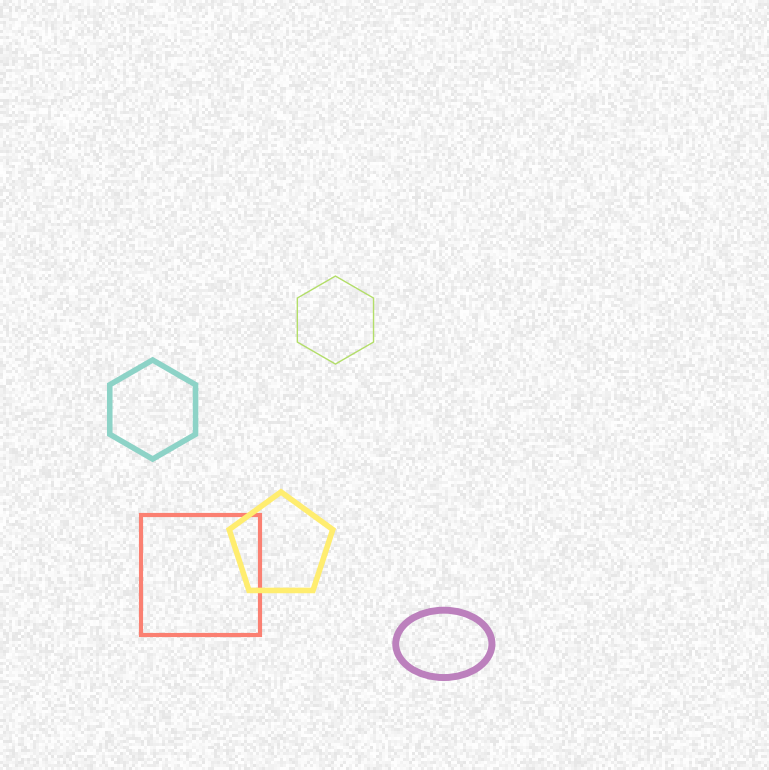[{"shape": "hexagon", "thickness": 2, "radius": 0.32, "center": [0.198, 0.468]}, {"shape": "square", "thickness": 1.5, "radius": 0.39, "center": [0.261, 0.253]}, {"shape": "hexagon", "thickness": 0.5, "radius": 0.29, "center": [0.436, 0.584]}, {"shape": "oval", "thickness": 2.5, "radius": 0.31, "center": [0.576, 0.164]}, {"shape": "pentagon", "thickness": 2, "radius": 0.35, "center": [0.365, 0.29]}]